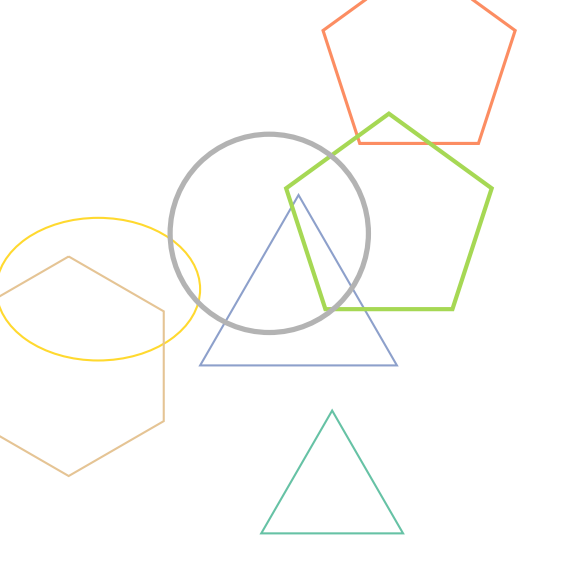[{"shape": "triangle", "thickness": 1, "radius": 0.71, "center": [0.575, 0.146]}, {"shape": "pentagon", "thickness": 1.5, "radius": 0.87, "center": [0.726, 0.892]}, {"shape": "triangle", "thickness": 1, "radius": 0.98, "center": [0.517, 0.465]}, {"shape": "pentagon", "thickness": 2, "radius": 0.94, "center": [0.673, 0.615]}, {"shape": "oval", "thickness": 1, "radius": 0.88, "center": [0.17, 0.498]}, {"shape": "hexagon", "thickness": 1, "radius": 0.95, "center": [0.119, 0.365]}, {"shape": "circle", "thickness": 2.5, "radius": 0.86, "center": [0.466, 0.595]}]